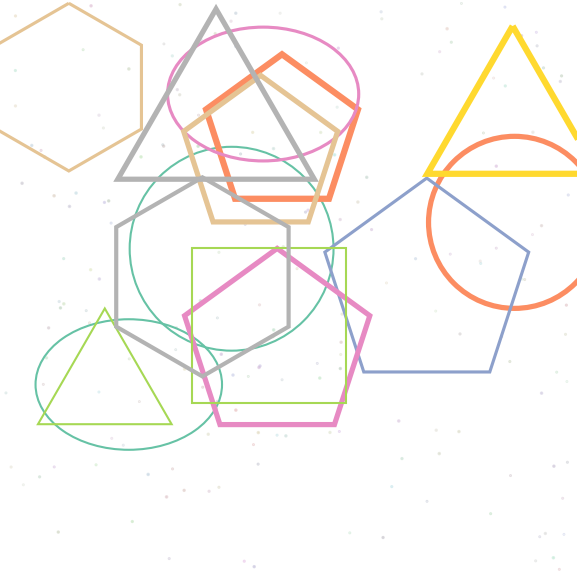[{"shape": "oval", "thickness": 1, "radius": 0.81, "center": [0.223, 0.333]}, {"shape": "circle", "thickness": 1, "radius": 0.88, "center": [0.401, 0.568]}, {"shape": "circle", "thickness": 2.5, "radius": 0.74, "center": [0.891, 0.614]}, {"shape": "pentagon", "thickness": 3, "radius": 0.69, "center": [0.488, 0.767]}, {"shape": "pentagon", "thickness": 1.5, "radius": 0.93, "center": [0.739, 0.505]}, {"shape": "pentagon", "thickness": 2.5, "radius": 0.84, "center": [0.48, 0.4]}, {"shape": "oval", "thickness": 1.5, "radius": 0.83, "center": [0.456, 0.836]}, {"shape": "triangle", "thickness": 1, "radius": 0.67, "center": [0.181, 0.331]}, {"shape": "square", "thickness": 1, "radius": 0.67, "center": [0.466, 0.435]}, {"shape": "triangle", "thickness": 3, "radius": 0.85, "center": [0.888, 0.783]}, {"shape": "pentagon", "thickness": 2.5, "radius": 0.7, "center": [0.451, 0.728]}, {"shape": "hexagon", "thickness": 1.5, "radius": 0.73, "center": [0.119, 0.848]}, {"shape": "triangle", "thickness": 2.5, "radius": 0.98, "center": [0.374, 0.787]}, {"shape": "hexagon", "thickness": 2, "radius": 0.86, "center": [0.351, 0.52]}]